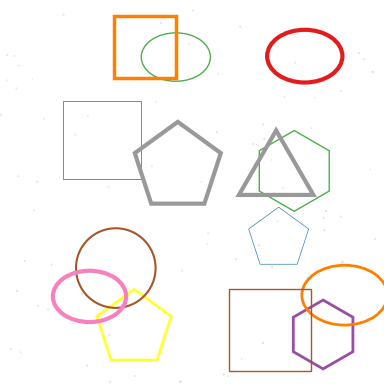[{"shape": "square", "thickness": 0.5, "radius": 0.51, "center": [0.264, 0.636]}, {"shape": "oval", "thickness": 3, "radius": 0.49, "center": [0.792, 0.854]}, {"shape": "pentagon", "thickness": 0.5, "radius": 0.41, "center": [0.724, 0.38]}, {"shape": "hexagon", "thickness": 1, "radius": 0.52, "center": [0.764, 0.556]}, {"shape": "oval", "thickness": 1, "radius": 0.45, "center": [0.457, 0.852]}, {"shape": "hexagon", "thickness": 2, "radius": 0.45, "center": [0.839, 0.131]}, {"shape": "oval", "thickness": 2, "radius": 0.56, "center": [0.895, 0.233]}, {"shape": "square", "thickness": 2.5, "radius": 0.41, "center": [0.376, 0.878]}, {"shape": "pentagon", "thickness": 2, "radius": 0.51, "center": [0.348, 0.147]}, {"shape": "circle", "thickness": 1.5, "radius": 0.52, "center": [0.301, 0.304]}, {"shape": "square", "thickness": 1, "radius": 0.53, "center": [0.7, 0.143]}, {"shape": "oval", "thickness": 3, "radius": 0.48, "center": [0.232, 0.23]}, {"shape": "triangle", "thickness": 3, "radius": 0.56, "center": [0.717, 0.55]}, {"shape": "pentagon", "thickness": 3, "radius": 0.59, "center": [0.462, 0.566]}]